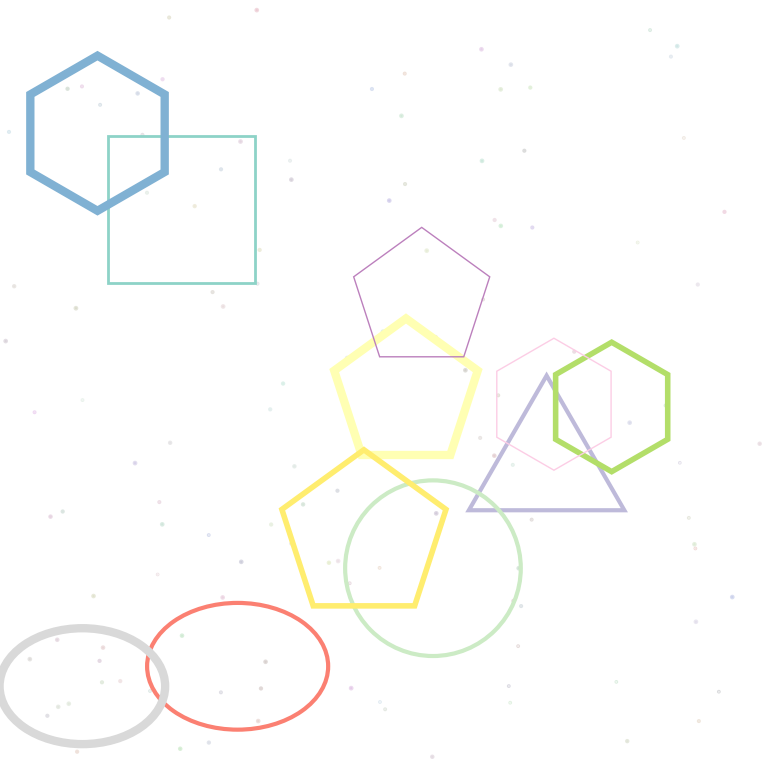[{"shape": "square", "thickness": 1, "radius": 0.48, "center": [0.236, 0.728]}, {"shape": "pentagon", "thickness": 3, "radius": 0.49, "center": [0.527, 0.488]}, {"shape": "triangle", "thickness": 1.5, "radius": 0.58, "center": [0.71, 0.396]}, {"shape": "oval", "thickness": 1.5, "radius": 0.59, "center": [0.309, 0.135]}, {"shape": "hexagon", "thickness": 3, "radius": 0.5, "center": [0.127, 0.827]}, {"shape": "hexagon", "thickness": 2, "radius": 0.42, "center": [0.794, 0.471]}, {"shape": "hexagon", "thickness": 0.5, "radius": 0.43, "center": [0.719, 0.475]}, {"shape": "oval", "thickness": 3, "radius": 0.54, "center": [0.107, 0.109]}, {"shape": "pentagon", "thickness": 0.5, "radius": 0.46, "center": [0.548, 0.612]}, {"shape": "circle", "thickness": 1.5, "radius": 0.57, "center": [0.562, 0.262]}, {"shape": "pentagon", "thickness": 2, "radius": 0.56, "center": [0.473, 0.304]}]